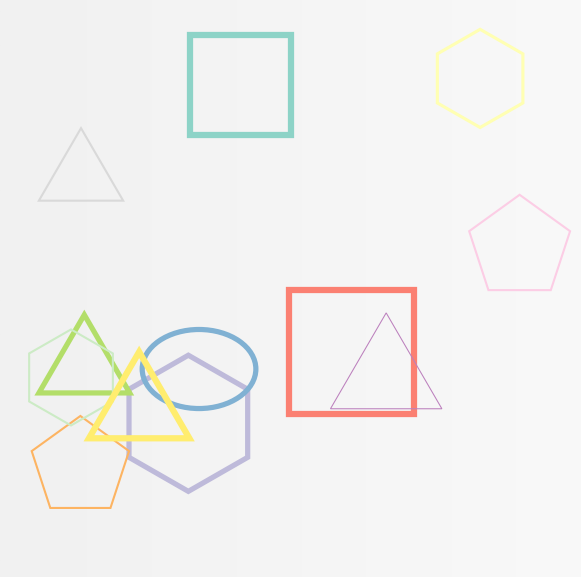[{"shape": "square", "thickness": 3, "radius": 0.43, "center": [0.414, 0.853]}, {"shape": "hexagon", "thickness": 1.5, "radius": 0.42, "center": [0.826, 0.863]}, {"shape": "hexagon", "thickness": 2.5, "radius": 0.59, "center": [0.324, 0.266]}, {"shape": "square", "thickness": 3, "radius": 0.54, "center": [0.604, 0.39]}, {"shape": "oval", "thickness": 2.5, "radius": 0.49, "center": [0.342, 0.36]}, {"shape": "pentagon", "thickness": 1, "radius": 0.44, "center": [0.138, 0.191]}, {"shape": "triangle", "thickness": 2.5, "radius": 0.45, "center": [0.145, 0.364]}, {"shape": "pentagon", "thickness": 1, "radius": 0.46, "center": [0.894, 0.571]}, {"shape": "triangle", "thickness": 1, "radius": 0.42, "center": [0.139, 0.694]}, {"shape": "triangle", "thickness": 0.5, "radius": 0.55, "center": [0.664, 0.347]}, {"shape": "hexagon", "thickness": 1, "radius": 0.42, "center": [0.122, 0.346]}, {"shape": "triangle", "thickness": 3, "radius": 0.5, "center": [0.239, 0.29]}]